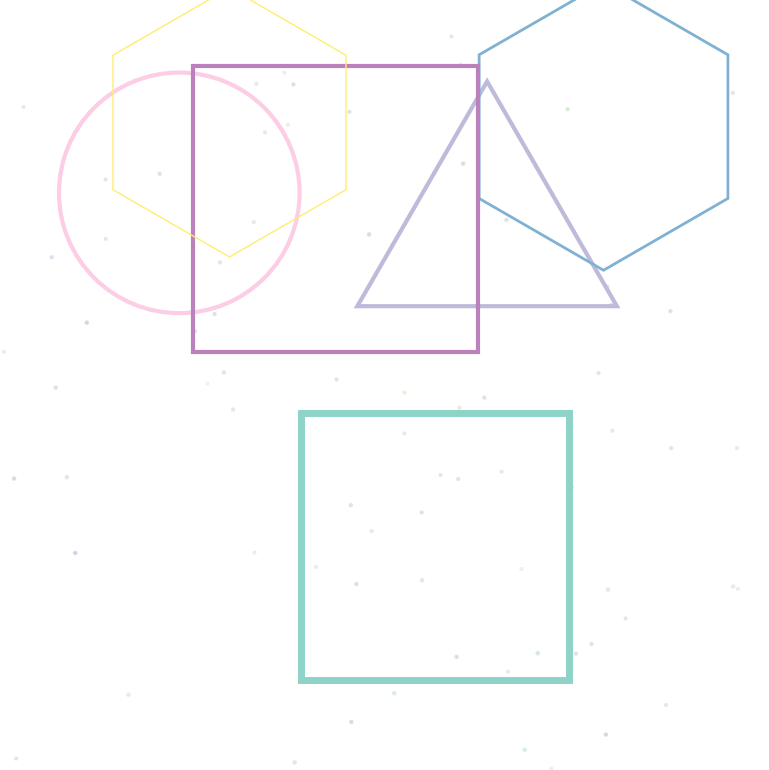[{"shape": "square", "thickness": 2.5, "radius": 0.87, "center": [0.565, 0.29]}, {"shape": "triangle", "thickness": 1.5, "radius": 0.97, "center": [0.633, 0.7]}, {"shape": "hexagon", "thickness": 1, "radius": 0.93, "center": [0.784, 0.836]}, {"shape": "circle", "thickness": 1.5, "radius": 0.78, "center": [0.233, 0.75]}, {"shape": "square", "thickness": 1.5, "radius": 0.93, "center": [0.436, 0.729]}, {"shape": "hexagon", "thickness": 0.5, "radius": 0.87, "center": [0.298, 0.841]}]